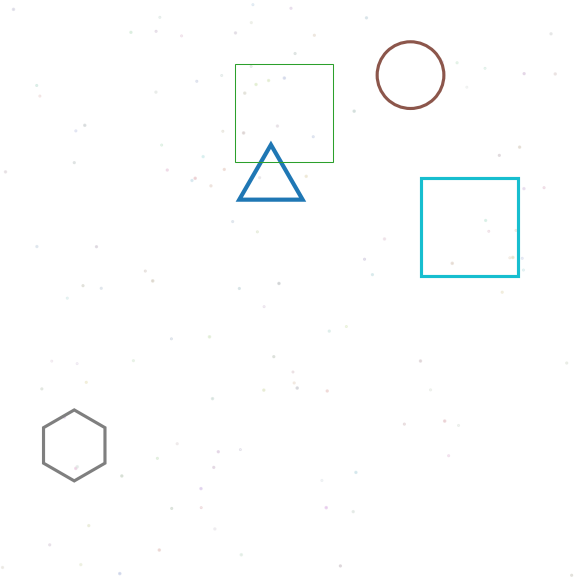[{"shape": "triangle", "thickness": 2, "radius": 0.32, "center": [0.469, 0.685]}, {"shape": "square", "thickness": 0.5, "radius": 0.42, "center": [0.492, 0.803]}, {"shape": "circle", "thickness": 1.5, "radius": 0.29, "center": [0.711, 0.869]}, {"shape": "hexagon", "thickness": 1.5, "radius": 0.31, "center": [0.129, 0.228]}, {"shape": "square", "thickness": 1.5, "radius": 0.42, "center": [0.813, 0.606]}]